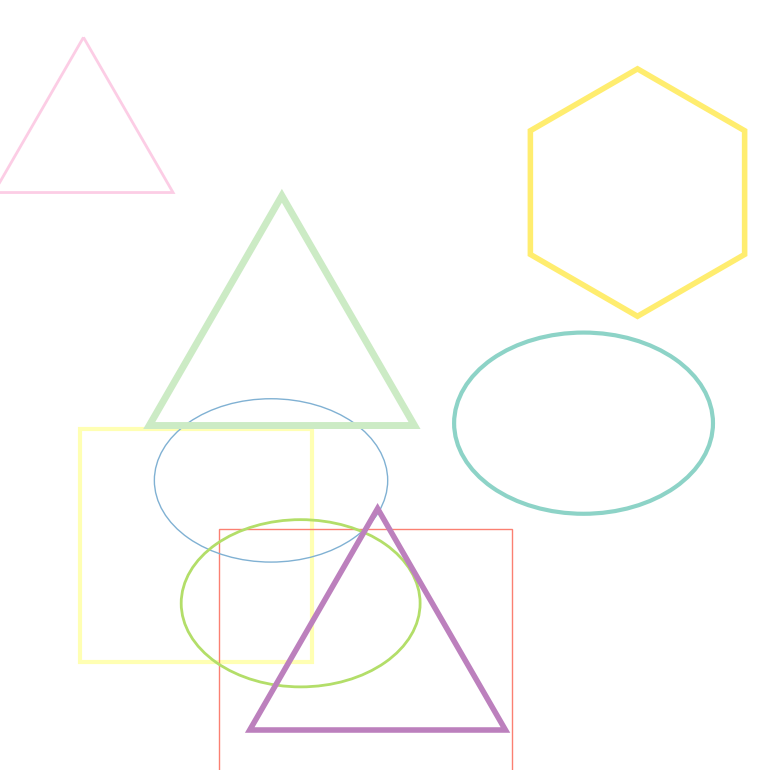[{"shape": "oval", "thickness": 1.5, "radius": 0.84, "center": [0.758, 0.45]}, {"shape": "square", "thickness": 1.5, "radius": 0.76, "center": [0.254, 0.292]}, {"shape": "square", "thickness": 0.5, "radius": 0.95, "center": [0.475, 0.122]}, {"shape": "oval", "thickness": 0.5, "radius": 0.76, "center": [0.352, 0.376]}, {"shape": "oval", "thickness": 1, "radius": 0.78, "center": [0.39, 0.217]}, {"shape": "triangle", "thickness": 1, "radius": 0.67, "center": [0.108, 0.817]}, {"shape": "triangle", "thickness": 2, "radius": 0.96, "center": [0.49, 0.148]}, {"shape": "triangle", "thickness": 2.5, "radius": 0.99, "center": [0.366, 0.547]}, {"shape": "hexagon", "thickness": 2, "radius": 0.8, "center": [0.828, 0.75]}]